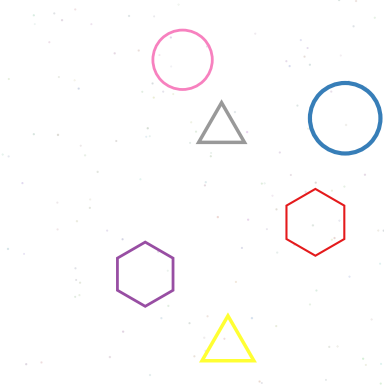[{"shape": "hexagon", "thickness": 1.5, "radius": 0.43, "center": [0.819, 0.423]}, {"shape": "circle", "thickness": 3, "radius": 0.46, "center": [0.897, 0.693]}, {"shape": "hexagon", "thickness": 2, "radius": 0.42, "center": [0.377, 0.288]}, {"shape": "triangle", "thickness": 2.5, "radius": 0.39, "center": [0.592, 0.102]}, {"shape": "circle", "thickness": 2, "radius": 0.39, "center": [0.474, 0.845]}, {"shape": "triangle", "thickness": 2.5, "radius": 0.34, "center": [0.576, 0.665]}]